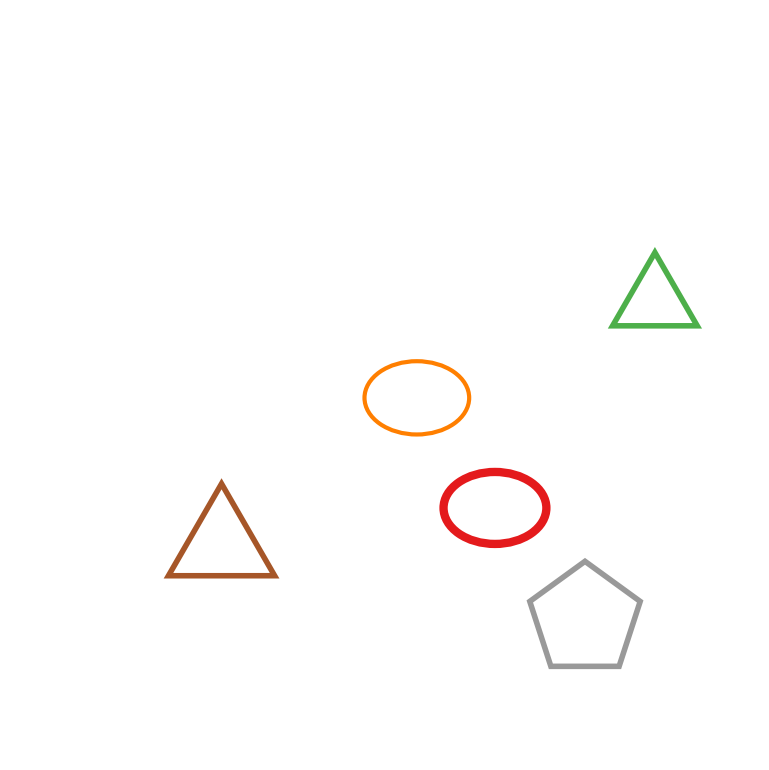[{"shape": "oval", "thickness": 3, "radius": 0.33, "center": [0.643, 0.34]}, {"shape": "triangle", "thickness": 2, "radius": 0.32, "center": [0.851, 0.609]}, {"shape": "oval", "thickness": 1.5, "radius": 0.34, "center": [0.541, 0.483]}, {"shape": "triangle", "thickness": 2, "radius": 0.4, "center": [0.288, 0.292]}, {"shape": "pentagon", "thickness": 2, "radius": 0.38, "center": [0.76, 0.196]}]